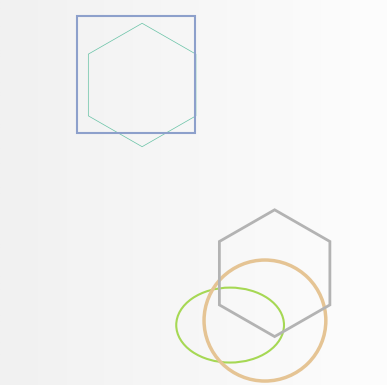[{"shape": "hexagon", "thickness": 0.5, "radius": 0.8, "center": [0.367, 0.779]}, {"shape": "square", "thickness": 1.5, "radius": 0.76, "center": [0.351, 0.807]}, {"shape": "oval", "thickness": 1.5, "radius": 0.7, "center": [0.594, 0.156]}, {"shape": "circle", "thickness": 2.5, "radius": 0.79, "center": [0.684, 0.167]}, {"shape": "hexagon", "thickness": 2, "radius": 0.82, "center": [0.709, 0.29]}]